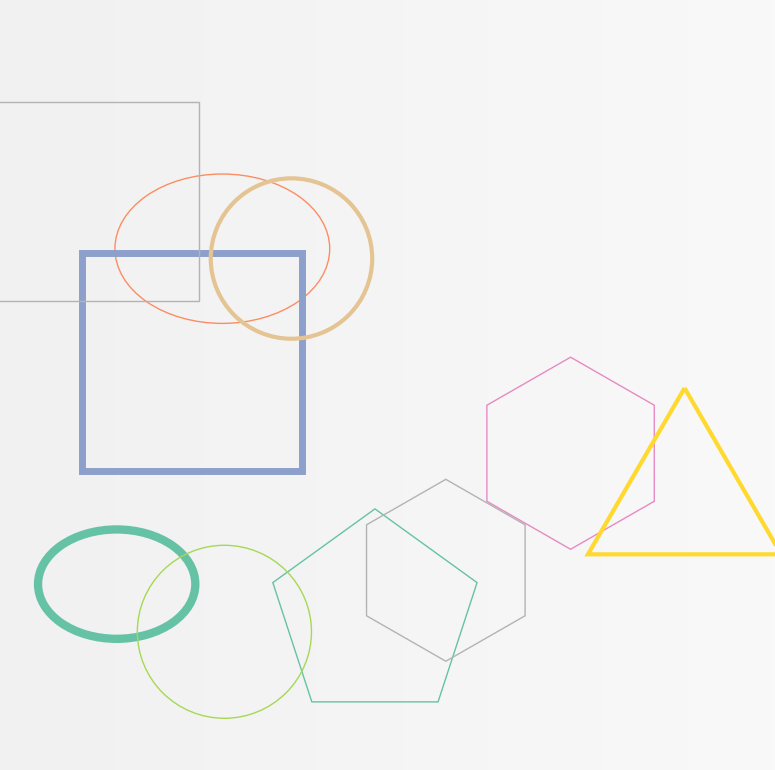[{"shape": "pentagon", "thickness": 0.5, "radius": 0.69, "center": [0.484, 0.201]}, {"shape": "oval", "thickness": 3, "radius": 0.51, "center": [0.151, 0.241]}, {"shape": "oval", "thickness": 0.5, "radius": 0.69, "center": [0.287, 0.677]}, {"shape": "square", "thickness": 2.5, "radius": 0.71, "center": [0.248, 0.53]}, {"shape": "hexagon", "thickness": 0.5, "radius": 0.62, "center": [0.736, 0.411]}, {"shape": "circle", "thickness": 0.5, "radius": 0.56, "center": [0.29, 0.18]}, {"shape": "triangle", "thickness": 1.5, "radius": 0.72, "center": [0.883, 0.352]}, {"shape": "circle", "thickness": 1.5, "radius": 0.52, "center": [0.376, 0.664]}, {"shape": "hexagon", "thickness": 0.5, "radius": 0.59, "center": [0.575, 0.259]}, {"shape": "square", "thickness": 0.5, "radius": 0.65, "center": [0.128, 0.738]}]